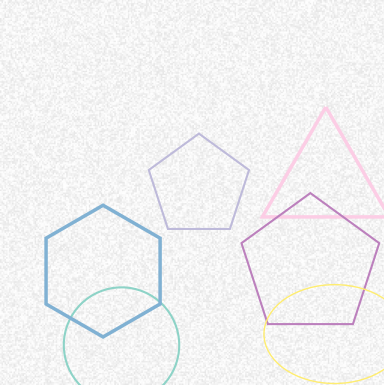[{"shape": "circle", "thickness": 1.5, "radius": 0.75, "center": [0.316, 0.104]}, {"shape": "pentagon", "thickness": 1.5, "radius": 0.68, "center": [0.517, 0.516]}, {"shape": "hexagon", "thickness": 2.5, "radius": 0.86, "center": [0.268, 0.296]}, {"shape": "triangle", "thickness": 2.5, "radius": 0.95, "center": [0.846, 0.532]}, {"shape": "pentagon", "thickness": 1.5, "radius": 0.94, "center": [0.806, 0.31]}, {"shape": "oval", "thickness": 1, "radius": 0.92, "center": [0.869, 0.132]}]